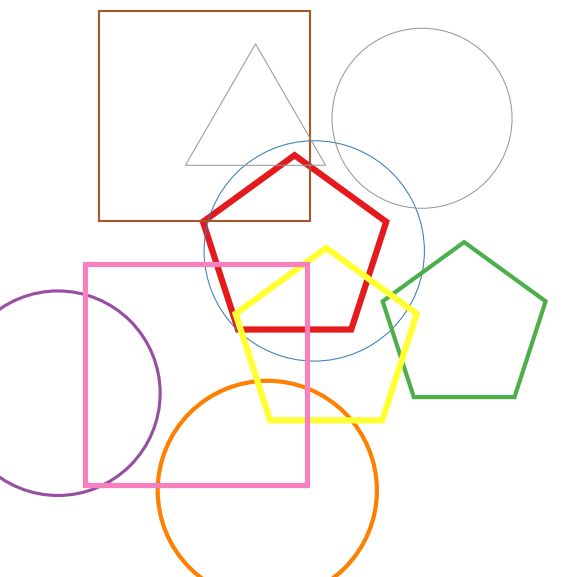[{"shape": "pentagon", "thickness": 3, "radius": 0.83, "center": [0.51, 0.564]}, {"shape": "circle", "thickness": 0.5, "radius": 0.95, "center": [0.544, 0.565]}, {"shape": "pentagon", "thickness": 2, "radius": 0.74, "center": [0.804, 0.432]}, {"shape": "circle", "thickness": 1.5, "radius": 0.89, "center": [0.1, 0.318]}, {"shape": "circle", "thickness": 2, "radius": 0.95, "center": [0.463, 0.15]}, {"shape": "pentagon", "thickness": 3, "radius": 0.82, "center": [0.565, 0.405]}, {"shape": "square", "thickness": 1, "radius": 0.91, "center": [0.354, 0.799]}, {"shape": "square", "thickness": 2.5, "radius": 0.96, "center": [0.34, 0.35]}, {"shape": "triangle", "thickness": 0.5, "radius": 0.7, "center": [0.442, 0.783]}, {"shape": "circle", "thickness": 0.5, "radius": 0.78, "center": [0.731, 0.794]}]